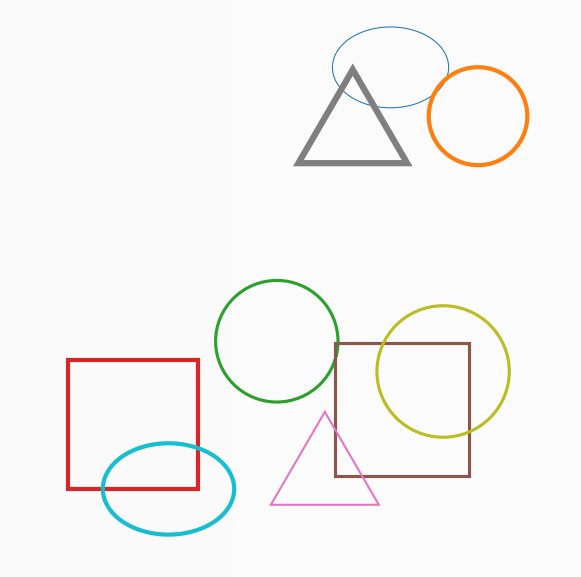[{"shape": "oval", "thickness": 0.5, "radius": 0.5, "center": [0.672, 0.882]}, {"shape": "circle", "thickness": 2, "radius": 0.42, "center": [0.822, 0.798]}, {"shape": "circle", "thickness": 1.5, "radius": 0.53, "center": [0.476, 0.408]}, {"shape": "square", "thickness": 2, "radius": 0.56, "center": [0.229, 0.265]}, {"shape": "square", "thickness": 1.5, "radius": 0.57, "center": [0.692, 0.29]}, {"shape": "triangle", "thickness": 1, "radius": 0.54, "center": [0.559, 0.179]}, {"shape": "triangle", "thickness": 3, "radius": 0.54, "center": [0.607, 0.771]}, {"shape": "circle", "thickness": 1.5, "radius": 0.57, "center": [0.762, 0.356]}, {"shape": "oval", "thickness": 2, "radius": 0.56, "center": [0.29, 0.152]}]